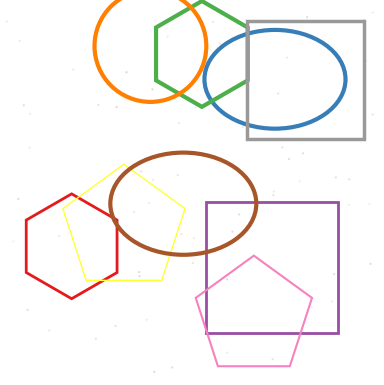[{"shape": "hexagon", "thickness": 2, "radius": 0.68, "center": [0.186, 0.36]}, {"shape": "oval", "thickness": 3, "radius": 0.92, "center": [0.714, 0.794]}, {"shape": "hexagon", "thickness": 3, "radius": 0.69, "center": [0.524, 0.86]}, {"shape": "square", "thickness": 2, "radius": 0.86, "center": [0.707, 0.305]}, {"shape": "circle", "thickness": 3, "radius": 0.73, "center": [0.391, 0.881]}, {"shape": "pentagon", "thickness": 1, "radius": 0.83, "center": [0.322, 0.407]}, {"shape": "oval", "thickness": 3, "radius": 0.95, "center": [0.476, 0.471]}, {"shape": "pentagon", "thickness": 1.5, "radius": 0.79, "center": [0.659, 0.177]}, {"shape": "square", "thickness": 2.5, "radius": 0.77, "center": [0.793, 0.793]}]